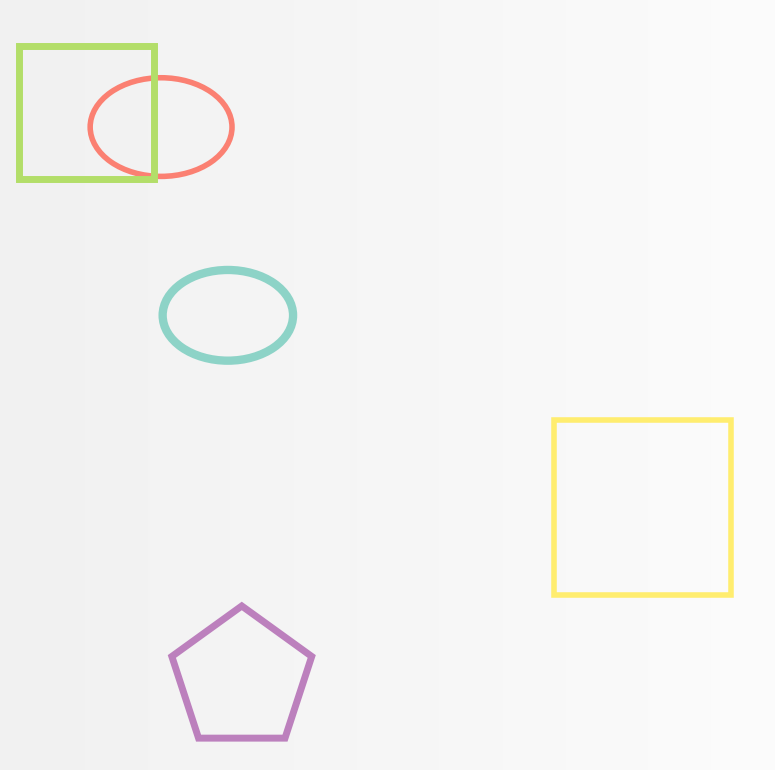[{"shape": "oval", "thickness": 3, "radius": 0.42, "center": [0.294, 0.59]}, {"shape": "oval", "thickness": 2, "radius": 0.46, "center": [0.208, 0.835]}, {"shape": "square", "thickness": 2.5, "radius": 0.43, "center": [0.112, 0.854]}, {"shape": "pentagon", "thickness": 2.5, "radius": 0.47, "center": [0.312, 0.118]}, {"shape": "square", "thickness": 2, "radius": 0.57, "center": [0.829, 0.34]}]